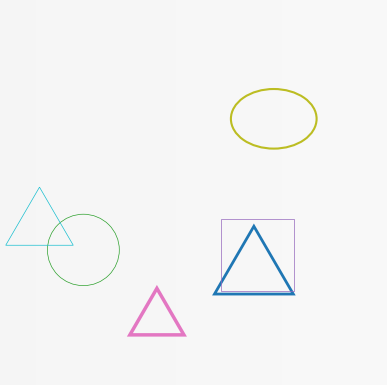[{"shape": "triangle", "thickness": 2, "radius": 0.59, "center": [0.655, 0.295]}, {"shape": "circle", "thickness": 0.5, "radius": 0.46, "center": [0.215, 0.351]}, {"shape": "square", "thickness": 0.5, "radius": 0.47, "center": [0.664, 0.338]}, {"shape": "triangle", "thickness": 2.5, "radius": 0.4, "center": [0.405, 0.17]}, {"shape": "oval", "thickness": 1.5, "radius": 0.55, "center": [0.706, 0.691]}, {"shape": "triangle", "thickness": 0.5, "radius": 0.5, "center": [0.102, 0.413]}]